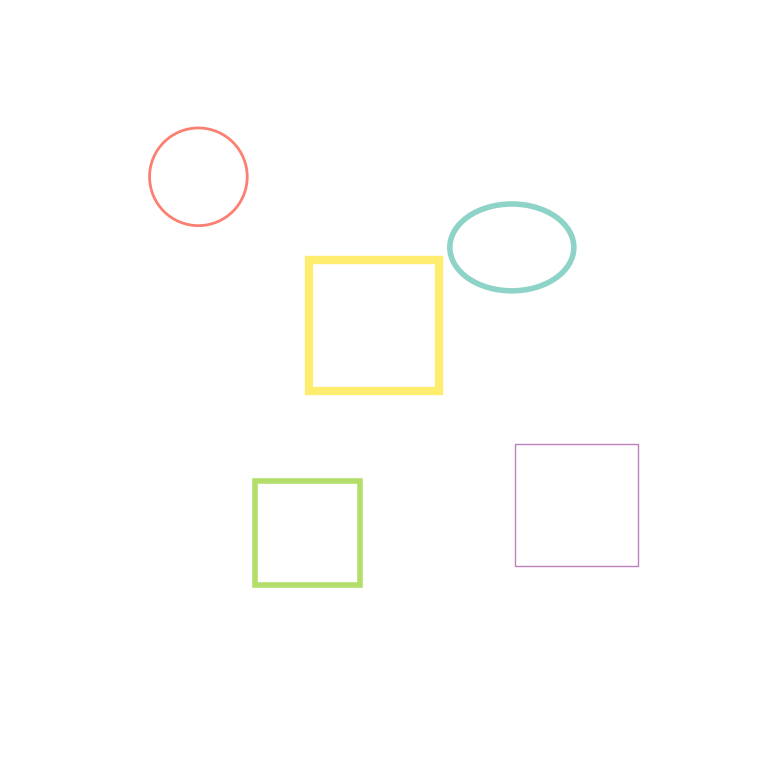[{"shape": "oval", "thickness": 2, "radius": 0.4, "center": [0.665, 0.679]}, {"shape": "circle", "thickness": 1, "radius": 0.32, "center": [0.258, 0.77]}, {"shape": "square", "thickness": 2, "radius": 0.34, "center": [0.399, 0.308]}, {"shape": "square", "thickness": 0.5, "radius": 0.4, "center": [0.749, 0.345]}, {"shape": "square", "thickness": 3, "radius": 0.42, "center": [0.486, 0.577]}]